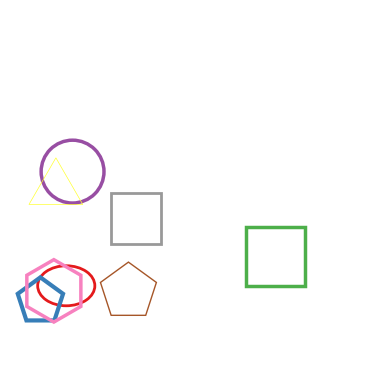[{"shape": "oval", "thickness": 2, "radius": 0.37, "center": [0.172, 0.258]}, {"shape": "pentagon", "thickness": 3, "radius": 0.31, "center": [0.105, 0.218]}, {"shape": "square", "thickness": 2.5, "radius": 0.38, "center": [0.714, 0.333]}, {"shape": "circle", "thickness": 2.5, "radius": 0.41, "center": [0.188, 0.554]}, {"shape": "triangle", "thickness": 0.5, "radius": 0.4, "center": [0.145, 0.509]}, {"shape": "pentagon", "thickness": 1, "radius": 0.38, "center": [0.334, 0.243]}, {"shape": "hexagon", "thickness": 2.5, "radius": 0.41, "center": [0.14, 0.245]}, {"shape": "square", "thickness": 2, "radius": 0.33, "center": [0.353, 0.431]}]